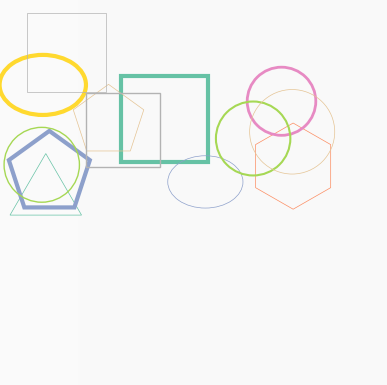[{"shape": "square", "thickness": 3, "radius": 0.56, "center": [0.425, 0.691]}, {"shape": "triangle", "thickness": 0.5, "radius": 0.53, "center": [0.118, 0.495]}, {"shape": "hexagon", "thickness": 0.5, "radius": 0.56, "center": [0.756, 0.568]}, {"shape": "oval", "thickness": 0.5, "radius": 0.49, "center": [0.53, 0.528]}, {"shape": "pentagon", "thickness": 3, "radius": 0.55, "center": [0.127, 0.55]}, {"shape": "circle", "thickness": 2, "radius": 0.44, "center": [0.726, 0.737]}, {"shape": "circle", "thickness": 1, "radius": 0.49, "center": [0.108, 0.572]}, {"shape": "circle", "thickness": 1.5, "radius": 0.48, "center": [0.653, 0.64]}, {"shape": "oval", "thickness": 3, "radius": 0.56, "center": [0.11, 0.779]}, {"shape": "pentagon", "thickness": 0.5, "radius": 0.48, "center": [0.28, 0.685]}, {"shape": "circle", "thickness": 0.5, "radius": 0.55, "center": [0.754, 0.658]}, {"shape": "square", "thickness": 1, "radius": 0.48, "center": [0.317, 0.662]}, {"shape": "square", "thickness": 0.5, "radius": 0.51, "center": [0.172, 0.863]}]